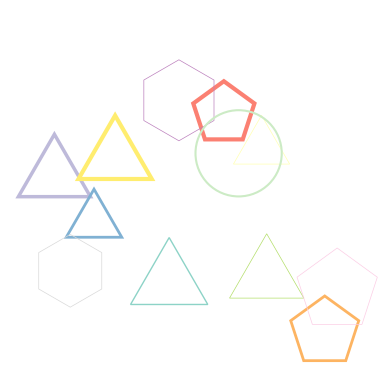[{"shape": "triangle", "thickness": 1, "radius": 0.58, "center": [0.439, 0.267]}, {"shape": "triangle", "thickness": 0.5, "radius": 0.42, "center": [0.679, 0.616]}, {"shape": "triangle", "thickness": 2.5, "radius": 0.54, "center": [0.141, 0.543]}, {"shape": "pentagon", "thickness": 3, "radius": 0.42, "center": [0.581, 0.705]}, {"shape": "triangle", "thickness": 2, "radius": 0.42, "center": [0.244, 0.425]}, {"shape": "pentagon", "thickness": 2, "radius": 0.46, "center": [0.843, 0.138]}, {"shape": "triangle", "thickness": 0.5, "radius": 0.56, "center": [0.693, 0.281]}, {"shape": "pentagon", "thickness": 0.5, "radius": 0.55, "center": [0.876, 0.246]}, {"shape": "hexagon", "thickness": 0.5, "radius": 0.47, "center": [0.182, 0.297]}, {"shape": "hexagon", "thickness": 0.5, "radius": 0.53, "center": [0.465, 0.74]}, {"shape": "circle", "thickness": 1.5, "radius": 0.56, "center": [0.62, 0.602]}, {"shape": "triangle", "thickness": 3, "radius": 0.55, "center": [0.299, 0.59]}]